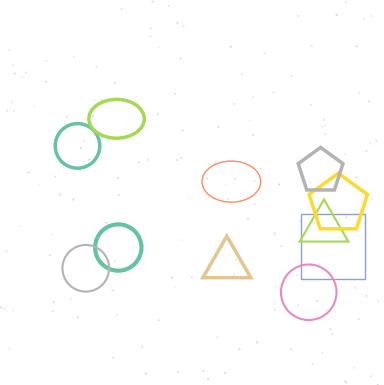[{"shape": "circle", "thickness": 2.5, "radius": 0.29, "center": [0.201, 0.621]}, {"shape": "circle", "thickness": 3, "radius": 0.3, "center": [0.307, 0.357]}, {"shape": "oval", "thickness": 1, "radius": 0.38, "center": [0.601, 0.528]}, {"shape": "square", "thickness": 1, "radius": 0.42, "center": [0.865, 0.36]}, {"shape": "circle", "thickness": 1.5, "radius": 0.36, "center": [0.802, 0.241]}, {"shape": "triangle", "thickness": 1.5, "radius": 0.36, "center": [0.842, 0.409]}, {"shape": "oval", "thickness": 2.5, "radius": 0.36, "center": [0.303, 0.691]}, {"shape": "pentagon", "thickness": 2.5, "radius": 0.4, "center": [0.879, 0.47]}, {"shape": "triangle", "thickness": 2.5, "radius": 0.36, "center": [0.589, 0.315]}, {"shape": "pentagon", "thickness": 2.5, "radius": 0.31, "center": [0.833, 0.556]}, {"shape": "circle", "thickness": 1.5, "radius": 0.3, "center": [0.223, 0.303]}]